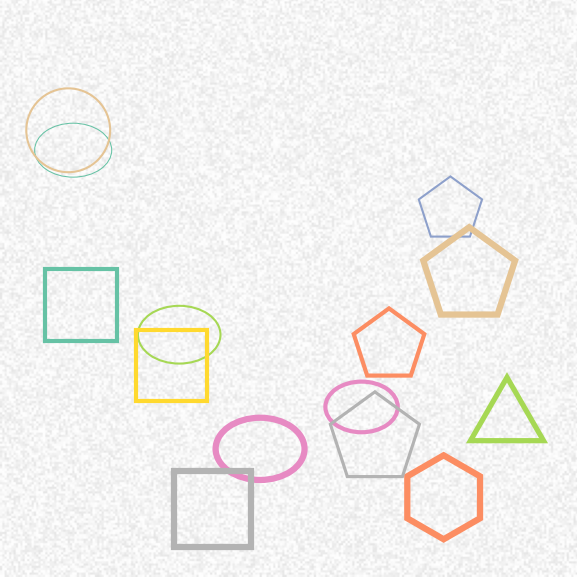[{"shape": "square", "thickness": 2, "radius": 0.31, "center": [0.14, 0.471]}, {"shape": "oval", "thickness": 0.5, "radius": 0.33, "center": [0.127, 0.739]}, {"shape": "hexagon", "thickness": 3, "radius": 0.36, "center": [0.768, 0.138]}, {"shape": "pentagon", "thickness": 2, "radius": 0.32, "center": [0.674, 0.401]}, {"shape": "pentagon", "thickness": 1, "radius": 0.29, "center": [0.78, 0.636]}, {"shape": "oval", "thickness": 2, "radius": 0.31, "center": [0.626, 0.294]}, {"shape": "oval", "thickness": 3, "radius": 0.38, "center": [0.45, 0.222]}, {"shape": "oval", "thickness": 1, "radius": 0.36, "center": [0.31, 0.42]}, {"shape": "triangle", "thickness": 2.5, "radius": 0.37, "center": [0.878, 0.273]}, {"shape": "square", "thickness": 2, "radius": 0.31, "center": [0.298, 0.366]}, {"shape": "pentagon", "thickness": 3, "radius": 0.42, "center": [0.812, 0.522]}, {"shape": "circle", "thickness": 1, "radius": 0.36, "center": [0.118, 0.774]}, {"shape": "square", "thickness": 3, "radius": 0.33, "center": [0.368, 0.118]}, {"shape": "pentagon", "thickness": 1.5, "radius": 0.41, "center": [0.649, 0.239]}]